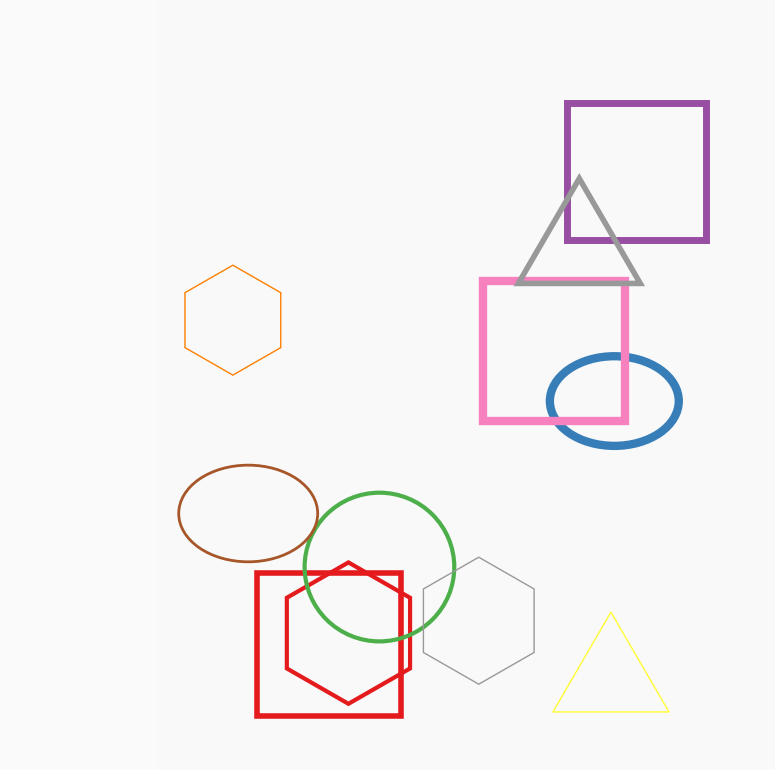[{"shape": "hexagon", "thickness": 1.5, "radius": 0.46, "center": [0.45, 0.178]}, {"shape": "square", "thickness": 2, "radius": 0.46, "center": [0.425, 0.163]}, {"shape": "oval", "thickness": 3, "radius": 0.42, "center": [0.793, 0.479]}, {"shape": "circle", "thickness": 1.5, "radius": 0.48, "center": [0.49, 0.264]}, {"shape": "square", "thickness": 2.5, "radius": 0.45, "center": [0.821, 0.777]}, {"shape": "hexagon", "thickness": 0.5, "radius": 0.36, "center": [0.3, 0.584]}, {"shape": "triangle", "thickness": 0.5, "radius": 0.43, "center": [0.788, 0.119]}, {"shape": "oval", "thickness": 1, "radius": 0.45, "center": [0.32, 0.333]}, {"shape": "square", "thickness": 3, "radius": 0.46, "center": [0.715, 0.544]}, {"shape": "hexagon", "thickness": 0.5, "radius": 0.41, "center": [0.618, 0.194]}, {"shape": "triangle", "thickness": 2, "radius": 0.45, "center": [0.747, 0.677]}]